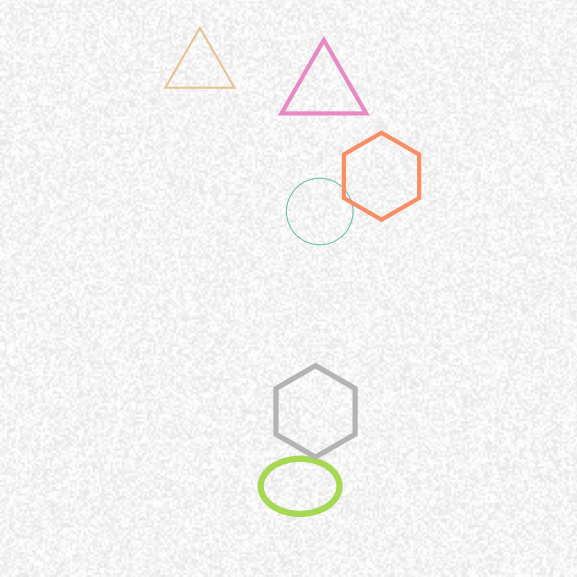[{"shape": "circle", "thickness": 0.5, "radius": 0.29, "center": [0.554, 0.633]}, {"shape": "hexagon", "thickness": 2, "radius": 0.38, "center": [0.661, 0.694]}, {"shape": "triangle", "thickness": 2, "radius": 0.42, "center": [0.561, 0.845]}, {"shape": "oval", "thickness": 3, "radius": 0.34, "center": [0.52, 0.157]}, {"shape": "triangle", "thickness": 1, "radius": 0.35, "center": [0.346, 0.882]}, {"shape": "hexagon", "thickness": 2.5, "radius": 0.4, "center": [0.546, 0.287]}]